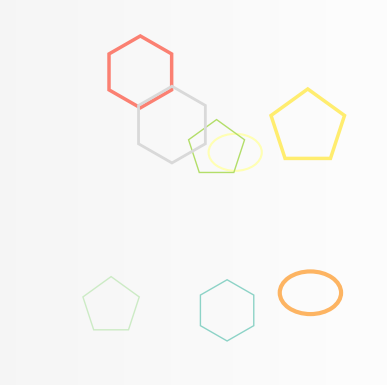[{"shape": "hexagon", "thickness": 1, "radius": 0.4, "center": [0.586, 0.194]}, {"shape": "oval", "thickness": 1.5, "radius": 0.34, "center": [0.607, 0.604]}, {"shape": "hexagon", "thickness": 2.5, "radius": 0.47, "center": [0.362, 0.813]}, {"shape": "oval", "thickness": 3, "radius": 0.4, "center": [0.801, 0.24]}, {"shape": "pentagon", "thickness": 1, "radius": 0.38, "center": [0.559, 0.613]}, {"shape": "hexagon", "thickness": 2, "radius": 0.5, "center": [0.444, 0.676]}, {"shape": "pentagon", "thickness": 1, "radius": 0.38, "center": [0.287, 0.205]}, {"shape": "pentagon", "thickness": 2.5, "radius": 0.5, "center": [0.794, 0.669]}]